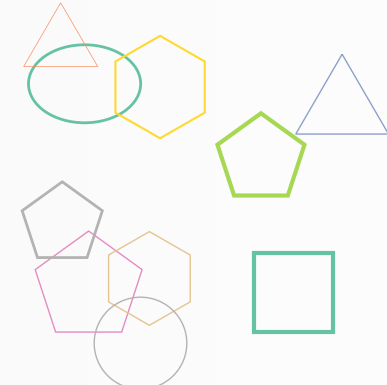[{"shape": "oval", "thickness": 2, "radius": 0.72, "center": [0.218, 0.782]}, {"shape": "square", "thickness": 3, "radius": 0.51, "center": [0.757, 0.241]}, {"shape": "triangle", "thickness": 0.5, "radius": 0.55, "center": [0.157, 0.882]}, {"shape": "triangle", "thickness": 1, "radius": 0.69, "center": [0.883, 0.721]}, {"shape": "pentagon", "thickness": 1, "radius": 0.73, "center": [0.229, 0.255]}, {"shape": "pentagon", "thickness": 3, "radius": 0.59, "center": [0.673, 0.588]}, {"shape": "hexagon", "thickness": 1.5, "radius": 0.66, "center": [0.413, 0.774]}, {"shape": "hexagon", "thickness": 1, "radius": 0.61, "center": [0.386, 0.277]}, {"shape": "circle", "thickness": 1, "radius": 0.6, "center": [0.363, 0.109]}, {"shape": "pentagon", "thickness": 2, "radius": 0.54, "center": [0.161, 0.419]}]